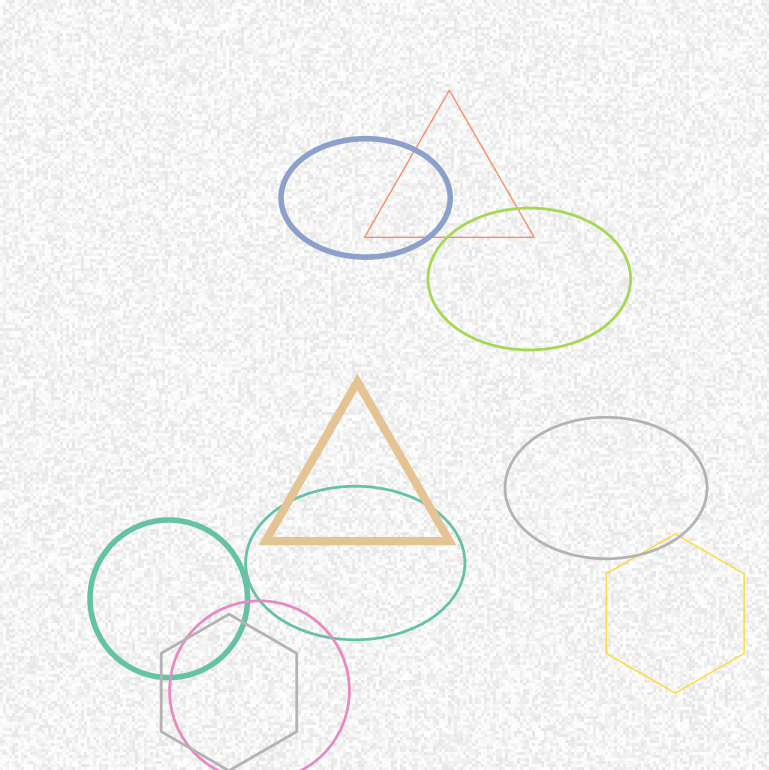[{"shape": "circle", "thickness": 2, "radius": 0.51, "center": [0.219, 0.222]}, {"shape": "oval", "thickness": 1, "radius": 0.71, "center": [0.461, 0.269]}, {"shape": "triangle", "thickness": 0.5, "radius": 0.64, "center": [0.584, 0.755]}, {"shape": "oval", "thickness": 2, "radius": 0.55, "center": [0.475, 0.743]}, {"shape": "circle", "thickness": 1, "radius": 0.58, "center": [0.337, 0.103]}, {"shape": "oval", "thickness": 1, "radius": 0.66, "center": [0.687, 0.638]}, {"shape": "hexagon", "thickness": 0.5, "radius": 0.52, "center": [0.877, 0.203]}, {"shape": "triangle", "thickness": 3, "radius": 0.69, "center": [0.464, 0.366]}, {"shape": "hexagon", "thickness": 1, "radius": 0.51, "center": [0.297, 0.101]}, {"shape": "oval", "thickness": 1, "radius": 0.66, "center": [0.787, 0.366]}]